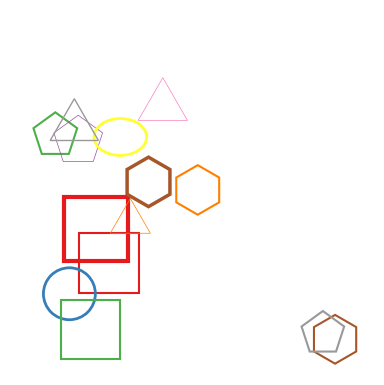[{"shape": "square", "thickness": 1.5, "radius": 0.39, "center": [0.283, 0.316]}, {"shape": "square", "thickness": 3, "radius": 0.42, "center": [0.25, 0.405]}, {"shape": "circle", "thickness": 2, "radius": 0.34, "center": [0.18, 0.237]}, {"shape": "pentagon", "thickness": 1.5, "radius": 0.3, "center": [0.144, 0.649]}, {"shape": "square", "thickness": 1.5, "radius": 0.38, "center": [0.234, 0.144]}, {"shape": "pentagon", "thickness": 0.5, "radius": 0.33, "center": [0.203, 0.634]}, {"shape": "triangle", "thickness": 0.5, "radius": 0.3, "center": [0.339, 0.424]}, {"shape": "hexagon", "thickness": 1.5, "radius": 0.32, "center": [0.514, 0.507]}, {"shape": "oval", "thickness": 2, "radius": 0.34, "center": [0.313, 0.644]}, {"shape": "hexagon", "thickness": 1.5, "radius": 0.32, "center": [0.87, 0.119]}, {"shape": "hexagon", "thickness": 2.5, "radius": 0.32, "center": [0.386, 0.528]}, {"shape": "triangle", "thickness": 0.5, "radius": 0.37, "center": [0.423, 0.724]}, {"shape": "triangle", "thickness": 1, "radius": 0.36, "center": [0.193, 0.671]}, {"shape": "pentagon", "thickness": 1.5, "radius": 0.29, "center": [0.839, 0.134]}]